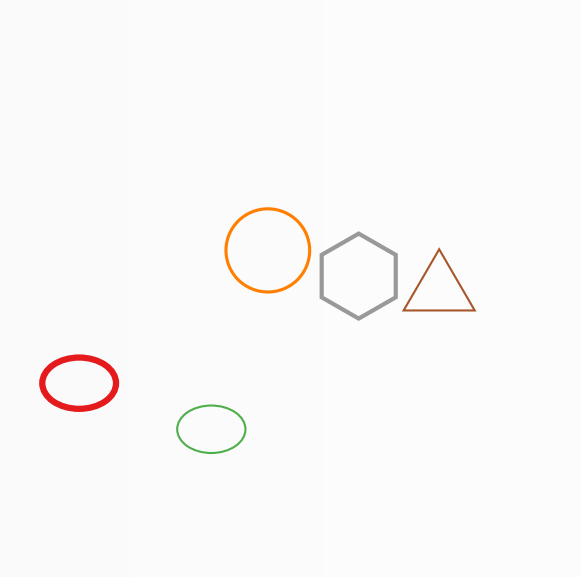[{"shape": "oval", "thickness": 3, "radius": 0.32, "center": [0.136, 0.336]}, {"shape": "oval", "thickness": 1, "radius": 0.29, "center": [0.364, 0.256]}, {"shape": "circle", "thickness": 1.5, "radius": 0.36, "center": [0.461, 0.566]}, {"shape": "triangle", "thickness": 1, "radius": 0.35, "center": [0.756, 0.497]}, {"shape": "hexagon", "thickness": 2, "radius": 0.37, "center": [0.617, 0.521]}]